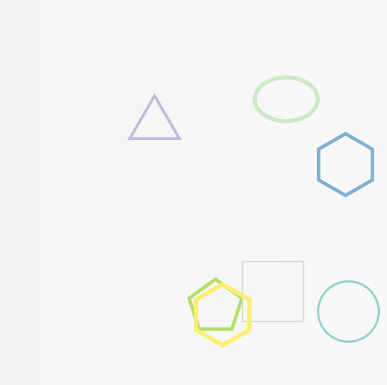[{"shape": "circle", "thickness": 1.5, "radius": 0.39, "center": [0.899, 0.191]}, {"shape": "triangle", "thickness": 2, "radius": 0.37, "center": [0.399, 0.677]}, {"shape": "hexagon", "thickness": 2.5, "radius": 0.4, "center": [0.892, 0.573]}, {"shape": "pentagon", "thickness": 2.5, "radius": 0.36, "center": [0.556, 0.203]}, {"shape": "square", "thickness": 1, "radius": 0.39, "center": [0.703, 0.244]}, {"shape": "oval", "thickness": 3, "radius": 0.41, "center": [0.739, 0.742]}, {"shape": "hexagon", "thickness": 3, "radius": 0.4, "center": [0.575, 0.182]}]